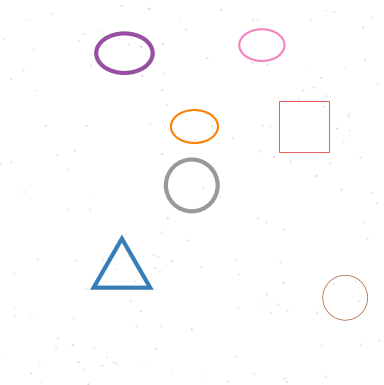[{"shape": "square", "thickness": 0.5, "radius": 0.33, "center": [0.79, 0.671]}, {"shape": "triangle", "thickness": 3, "radius": 0.42, "center": [0.317, 0.295]}, {"shape": "oval", "thickness": 3, "radius": 0.37, "center": [0.323, 0.862]}, {"shape": "oval", "thickness": 1.5, "radius": 0.31, "center": [0.505, 0.671]}, {"shape": "circle", "thickness": 0.5, "radius": 0.29, "center": [0.897, 0.227]}, {"shape": "oval", "thickness": 1.5, "radius": 0.29, "center": [0.68, 0.883]}, {"shape": "circle", "thickness": 3, "radius": 0.34, "center": [0.498, 0.518]}]